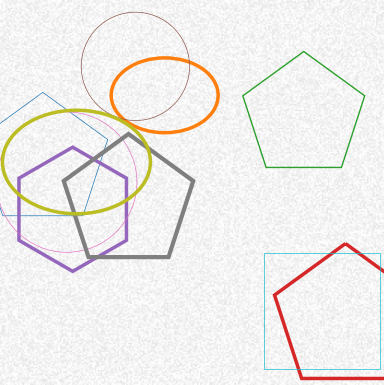[{"shape": "pentagon", "thickness": 0.5, "radius": 0.89, "center": [0.111, 0.583]}, {"shape": "oval", "thickness": 2.5, "radius": 0.69, "center": [0.428, 0.752]}, {"shape": "pentagon", "thickness": 1, "radius": 0.83, "center": [0.789, 0.7]}, {"shape": "pentagon", "thickness": 2.5, "radius": 0.97, "center": [0.897, 0.174]}, {"shape": "hexagon", "thickness": 2.5, "radius": 0.81, "center": [0.189, 0.456]}, {"shape": "circle", "thickness": 0.5, "radius": 0.7, "center": [0.352, 0.828]}, {"shape": "circle", "thickness": 0.5, "radius": 0.91, "center": [0.173, 0.527]}, {"shape": "pentagon", "thickness": 3, "radius": 0.88, "center": [0.334, 0.475]}, {"shape": "oval", "thickness": 2.5, "radius": 0.96, "center": [0.199, 0.579]}, {"shape": "square", "thickness": 0.5, "radius": 0.75, "center": [0.837, 0.192]}]